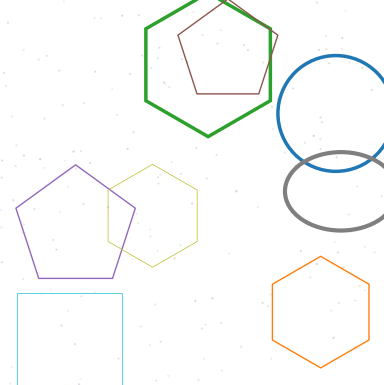[{"shape": "circle", "thickness": 2.5, "radius": 0.75, "center": [0.872, 0.705]}, {"shape": "hexagon", "thickness": 1, "radius": 0.72, "center": [0.833, 0.189]}, {"shape": "hexagon", "thickness": 2.5, "radius": 0.93, "center": [0.541, 0.832]}, {"shape": "pentagon", "thickness": 1, "radius": 0.82, "center": [0.196, 0.409]}, {"shape": "pentagon", "thickness": 1, "radius": 0.68, "center": [0.592, 0.866]}, {"shape": "oval", "thickness": 3, "radius": 0.73, "center": [0.886, 0.503]}, {"shape": "hexagon", "thickness": 0.5, "radius": 0.67, "center": [0.396, 0.44]}, {"shape": "square", "thickness": 0.5, "radius": 0.69, "center": [0.181, 0.101]}]